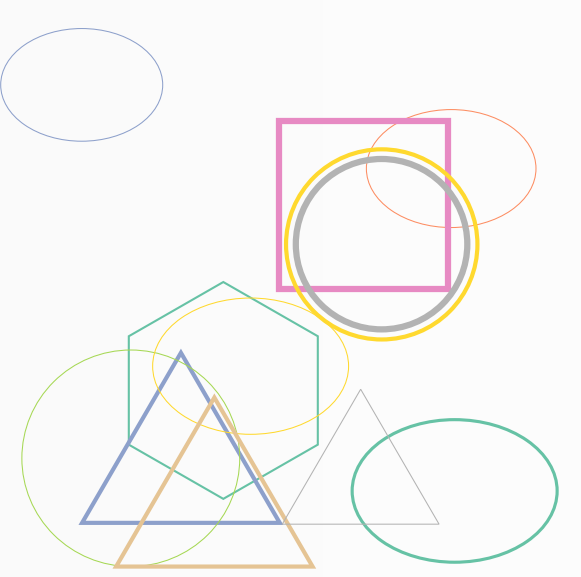[{"shape": "oval", "thickness": 1.5, "radius": 0.88, "center": [0.782, 0.149]}, {"shape": "hexagon", "thickness": 1, "radius": 0.94, "center": [0.384, 0.323]}, {"shape": "oval", "thickness": 0.5, "radius": 0.73, "center": [0.776, 0.707]}, {"shape": "triangle", "thickness": 2, "radius": 0.98, "center": [0.311, 0.192]}, {"shape": "oval", "thickness": 0.5, "radius": 0.7, "center": [0.141, 0.852]}, {"shape": "square", "thickness": 3, "radius": 0.73, "center": [0.626, 0.644]}, {"shape": "circle", "thickness": 0.5, "radius": 0.94, "center": [0.225, 0.206]}, {"shape": "circle", "thickness": 2, "radius": 0.82, "center": [0.657, 0.576]}, {"shape": "oval", "thickness": 0.5, "radius": 0.84, "center": [0.431, 0.365]}, {"shape": "triangle", "thickness": 2, "radius": 0.98, "center": [0.369, 0.116]}, {"shape": "triangle", "thickness": 0.5, "radius": 0.78, "center": [0.621, 0.169]}, {"shape": "circle", "thickness": 3, "radius": 0.74, "center": [0.656, 0.576]}]